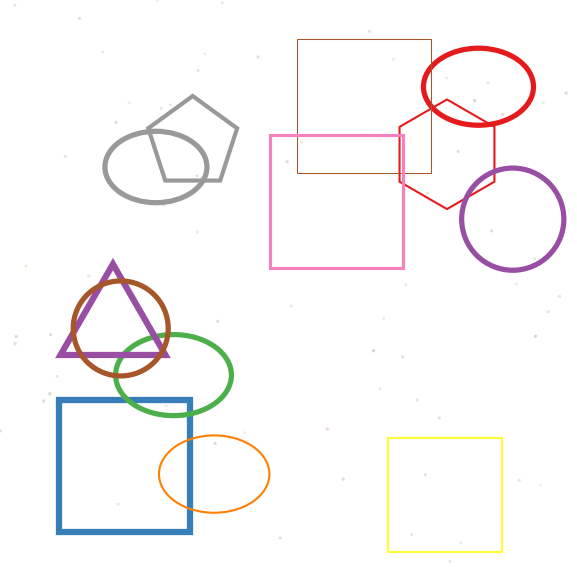[{"shape": "oval", "thickness": 2.5, "radius": 0.48, "center": [0.829, 0.849]}, {"shape": "hexagon", "thickness": 1, "radius": 0.47, "center": [0.774, 0.732]}, {"shape": "square", "thickness": 3, "radius": 0.57, "center": [0.216, 0.192]}, {"shape": "oval", "thickness": 2.5, "radius": 0.5, "center": [0.3, 0.35]}, {"shape": "circle", "thickness": 2.5, "radius": 0.44, "center": [0.888, 0.62]}, {"shape": "triangle", "thickness": 3, "radius": 0.52, "center": [0.196, 0.437]}, {"shape": "oval", "thickness": 1, "radius": 0.48, "center": [0.371, 0.178]}, {"shape": "square", "thickness": 1, "radius": 0.49, "center": [0.771, 0.142]}, {"shape": "square", "thickness": 0.5, "radius": 0.58, "center": [0.63, 0.815]}, {"shape": "circle", "thickness": 2.5, "radius": 0.41, "center": [0.209, 0.43]}, {"shape": "square", "thickness": 1.5, "radius": 0.58, "center": [0.583, 0.65]}, {"shape": "pentagon", "thickness": 2, "radius": 0.4, "center": [0.334, 0.752]}, {"shape": "oval", "thickness": 2.5, "radius": 0.44, "center": [0.27, 0.71]}]